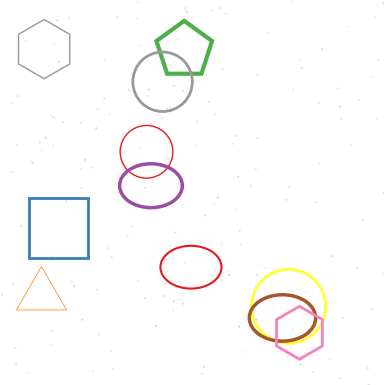[{"shape": "circle", "thickness": 1, "radius": 0.34, "center": [0.381, 0.606]}, {"shape": "oval", "thickness": 1.5, "radius": 0.4, "center": [0.496, 0.306]}, {"shape": "square", "thickness": 2, "radius": 0.39, "center": [0.152, 0.408]}, {"shape": "pentagon", "thickness": 3, "radius": 0.38, "center": [0.479, 0.87]}, {"shape": "oval", "thickness": 2.5, "radius": 0.41, "center": [0.392, 0.518]}, {"shape": "triangle", "thickness": 0.5, "radius": 0.38, "center": [0.108, 0.233]}, {"shape": "circle", "thickness": 2, "radius": 0.48, "center": [0.75, 0.204]}, {"shape": "oval", "thickness": 2.5, "radius": 0.43, "center": [0.734, 0.174]}, {"shape": "hexagon", "thickness": 2, "radius": 0.34, "center": [0.778, 0.136]}, {"shape": "hexagon", "thickness": 1, "radius": 0.38, "center": [0.115, 0.872]}, {"shape": "circle", "thickness": 2, "radius": 0.39, "center": [0.422, 0.788]}]